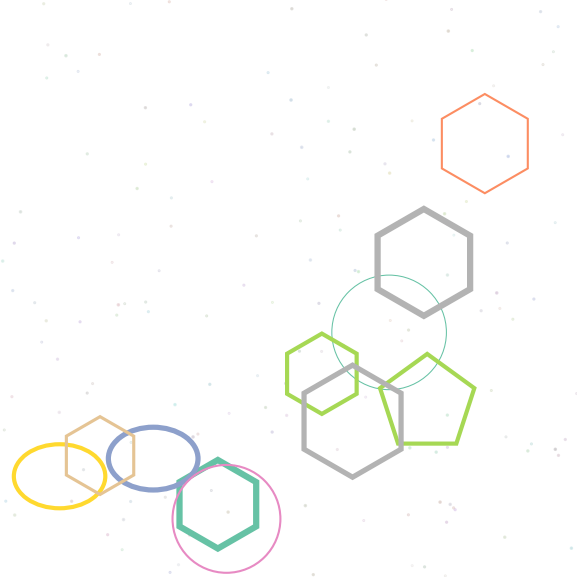[{"shape": "hexagon", "thickness": 3, "radius": 0.38, "center": [0.377, 0.126]}, {"shape": "circle", "thickness": 0.5, "radius": 0.5, "center": [0.674, 0.424]}, {"shape": "hexagon", "thickness": 1, "radius": 0.43, "center": [0.84, 0.75]}, {"shape": "oval", "thickness": 2.5, "radius": 0.39, "center": [0.265, 0.205]}, {"shape": "circle", "thickness": 1, "radius": 0.47, "center": [0.392, 0.101]}, {"shape": "pentagon", "thickness": 2, "radius": 0.43, "center": [0.74, 0.3]}, {"shape": "hexagon", "thickness": 2, "radius": 0.35, "center": [0.557, 0.352]}, {"shape": "oval", "thickness": 2, "radius": 0.4, "center": [0.103, 0.174]}, {"shape": "hexagon", "thickness": 1.5, "radius": 0.34, "center": [0.173, 0.21]}, {"shape": "hexagon", "thickness": 2.5, "radius": 0.48, "center": [0.61, 0.27]}, {"shape": "hexagon", "thickness": 3, "radius": 0.46, "center": [0.734, 0.545]}]